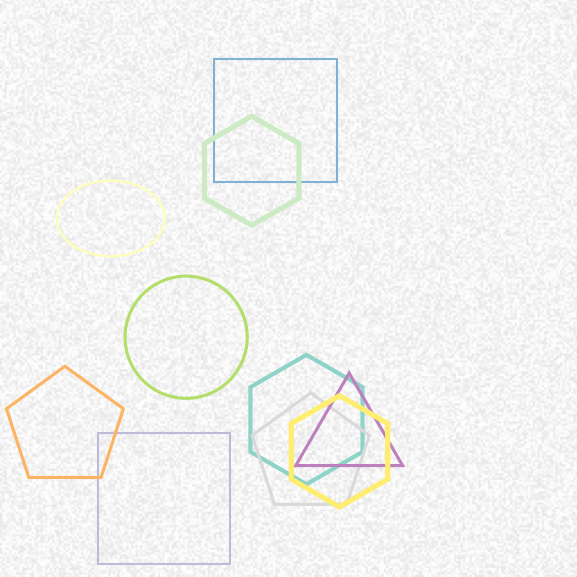[{"shape": "hexagon", "thickness": 2, "radius": 0.56, "center": [0.531, 0.273]}, {"shape": "oval", "thickness": 1, "radius": 0.47, "center": [0.192, 0.621]}, {"shape": "square", "thickness": 1, "radius": 0.57, "center": [0.284, 0.136]}, {"shape": "square", "thickness": 1, "radius": 0.53, "center": [0.477, 0.79]}, {"shape": "pentagon", "thickness": 1.5, "radius": 0.53, "center": [0.112, 0.258]}, {"shape": "circle", "thickness": 1.5, "radius": 0.53, "center": [0.322, 0.415]}, {"shape": "pentagon", "thickness": 1.5, "radius": 0.53, "center": [0.538, 0.212]}, {"shape": "triangle", "thickness": 1.5, "radius": 0.53, "center": [0.605, 0.246]}, {"shape": "hexagon", "thickness": 2.5, "radius": 0.47, "center": [0.436, 0.703]}, {"shape": "hexagon", "thickness": 2.5, "radius": 0.48, "center": [0.588, 0.218]}]